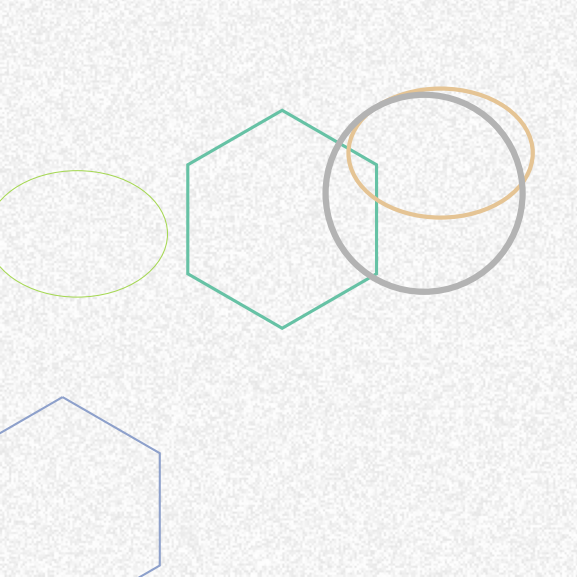[{"shape": "hexagon", "thickness": 1.5, "radius": 0.94, "center": [0.489, 0.619]}, {"shape": "hexagon", "thickness": 1, "radius": 0.97, "center": [0.108, 0.117]}, {"shape": "oval", "thickness": 0.5, "radius": 0.78, "center": [0.134, 0.594]}, {"shape": "oval", "thickness": 2, "radius": 0.8, "center": [0.763, 0.734]}, {"shape": "circle", "thickness": 3, "radius": 0.85, "center": [0.734, 0.664]}]